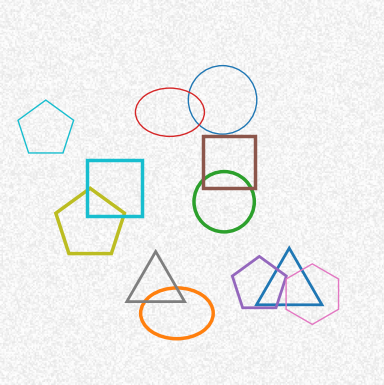[{"shape": "circle", "thickness": 1, "radius": 0.44, "center": [0.578, 0.741]}, {"shape": "triangle", "thickness": 2, "radius": 0.49, "center": [0.751, 0.257]}, {"shape": "oval", "thickness": 2.5, "radius": 0.47, "center": [0.46, 0.186]}, {"shape": "circle", "thickness": 2.5, "radius": 0.39, "center": [0.582, 0.476]}, {"shape": "oval", "thickness": 1, "radius": 0.45, "center": [0.441, 0.708]}, {"shape": "pentagon", "thickness": 2, "radius": 0.37, "center": [0.674, 0.26]}, {"shape": "square", "thickness": 2.5, "radius": 0.34, "center": [0.595, 0.58]}, {"shape": "hexagon", "thickness": 1, "radius": 0.39, "center": [0.811, 0.236]}, {"shape": "triangle", "thickness": 2, "radius": 0.43, "center": [0.404, 0.26]}, {"shape": "pentagon", "thickness": 2.5, "radius": 0.47, "center": [0.234, 0.417]}, {"shape": "pentagon", "thickness": 1, "radius": 0.38, "center": [0.119, 0.664]}, {"shape": "square", "thickness": 2.5, "radius": 0.36, "center": [0.298, 0.512]}]